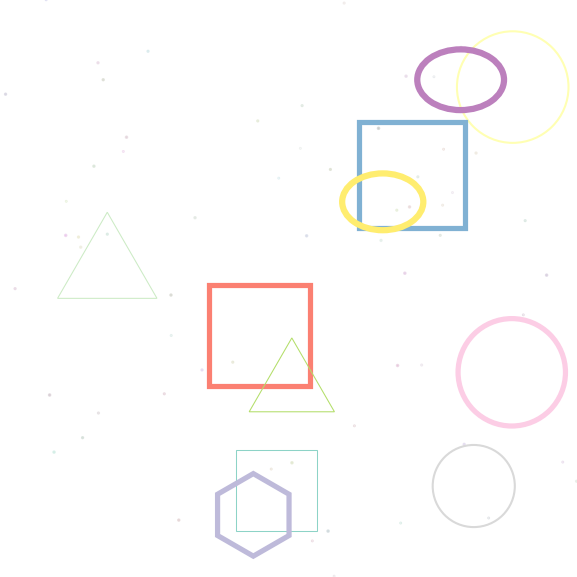[{"shape": "square", "thickness": 0.5, "radius": 0.35, "center": [0.479, 0.151]}, {"shape": "circle", "thickness": 1, "radius": 0.48, "center": [0.888, 0.848]}, {"shape": "hexagon", "thickness": 2.5, "radius": 0.36, "center": [0.439, 0.108]}, {"shape": "square", "thickness": 2.5, "radius": 0.44, "center": [0.45, 0.417]}, {"shape": "square", "thickness": 2.5, "radius": 0.46, "center": [0.714, 0.696]}, {"shape": "triangle", "thickness": 0.5, "radius": 0.43, "center": [0.505, 0.329]}, {"shape": "circle", "thickness": 2.5, "radius": 0.46, "center": [0.886, 0.354]}, {"shape": "circle", "thickness": 1, "radius": 0.36, "center": [0.82, 0.158]}, {"shape": "oval", "thickness": 3, "radius": 0.38, "center": [0.798, 0.861]}, {"shape": "triangle", "thickness": 0.5, "radius": 0.5, "center": [0.186, 0.532]}, {"shape": "oval", "thickness": 3, "radius": 0.35, "center": [0.663, 0.65]}]